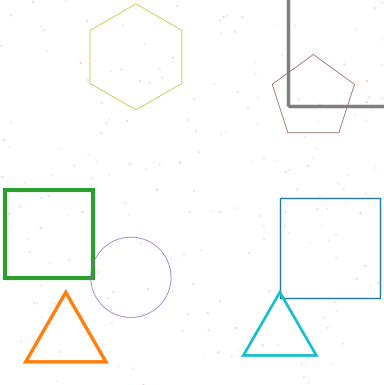[{"shape": "square", "thickness": 1, "radius": 0.65, "center": [0.857, 0.356]}, {"shape": "triangle", "thickness": 2.5, "radius": 0.6, "center": [0.171, 0.12]}, {"shape": "square", "thickness": 3, "radius": 0.57, "center": [0.128, 0.392]}, {"shape": "circle", "thickness": 0.5, "radius": 0.52, "center": [0.34, 0.28]}, {"shape": "pentagon", "thickness": 0.5, "radius": 0.56, "center": [0.814, 0.746]}, {"shape": "square", "thickness": 2.5, "radius": 0.69, "center": [0.888, 0.864]}, {"shape": "hexagon", "thickness": 0.5, "radius": 0.69, "center": [0.353, 0.852]}, {"shape": "triangle", "thickness": 2, "radius": 0.55, "center": [0.727, 0.131]}]